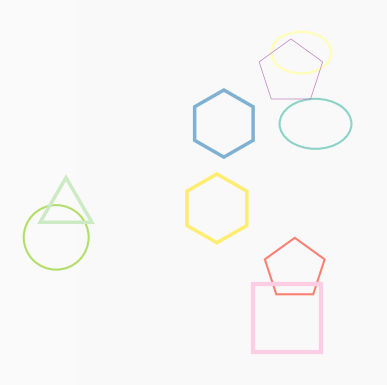[{"shape": "oval", "thickness": 1.5, "radius": 0.46, "center": [0.814, 0.678]}, {"shape": "oval", "thickness": 1.5, "radius": 0.39, "center": [0.777, 0.863]}, {"shape": "pentagon", "thickness": 1.5, "radius": 0.41, "center": [0.761, 0.301]}, {"shape": "hexagon", "thickness": 2.5, "radius": 0.44, "center": [0.578, 0.679]}, {"shape": "circle", "thickness": 1.5, "radius": 0.42, "center": [0.145, 0.383]}, {"shape": "square", "thickness": 3, "radius": 0.44, "center": [0.74, 0.175]}, {"shape": "pentagon", "thickness": 0.5, "radius": 0.43, "center": [0.751, 0.813]}, {"shape": "triangle", "thickness": 2.5, "radius": 0.39, "center": [0.17, 0.461]}, {"shape": "hexagon", "thickness": 2.5, "radius": 0.45, "center": [0.56, 0.459]}]